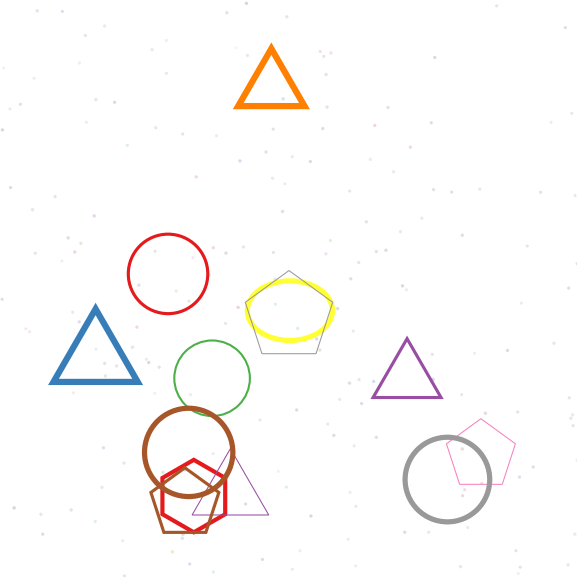[{"shape": "hexagon", "thickness": 2, "radius": 0.31, "center": [0.336, 0.14]}, {"shape": "circle", "thickness": 1.5, "radius": 0.34, "center": [0.291, 0.525]}, {"shape": "triangle", "thickness": 3, "radius": 0.42, "center": [0.166, 0.38]}, {"shape": "circle", "thickness": 1, "radius": 0.33, "center": [0.367, 0.344]}, {"shape": "triangle", "thickness": 0.5, "radius": 0.38, "center": [0.399, 0.146]}, {"shape": "triangle", "thickness": 1.5, "radius": 0.34, "center": [0.705, 0.345]}, {"shape": "triangle", "thickness": 3, "radius": 0.33, "center": [0.47, 0.849]}, {"shape": "oval", "thickness": 2.5, "radius": 0.37, "center": [0.502, 0.461]}, {"shape": "circle", "thickness": 2.5, "radius": 0.38, "center": [0.327, 0.216]}, {"shape": "pentagon", "thickness": 1.5, "radius": 0.31, "center": [0.32, 0.127]}, {"shape": "pentagon", "thickness": 0.5, "radius": 0.31, "center": [0.833, 0.211]}, {"shape": "pentagon", "thickness": 0.5, "radius": 0.4, "center": [0.5, 0.451]}, {"shape": "circle", "thickness": 2.5, "radius": 0.37, "center": [0.775, 0.169]}]